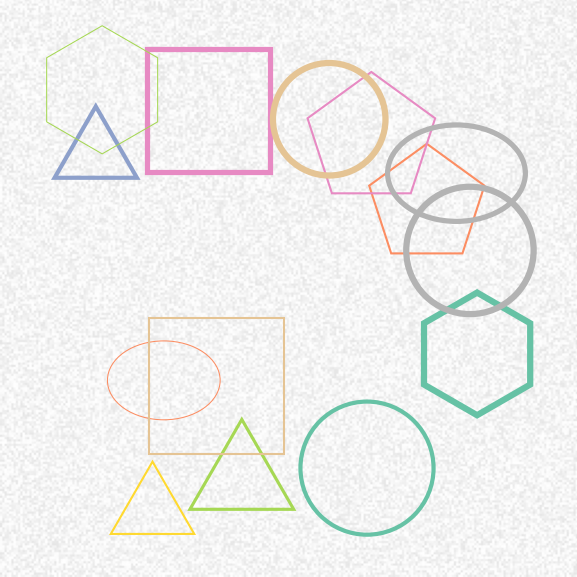[{"shape": "circle", "thickness": 2, "radius": 0.58, "center": [0.636, 0.189]}, {"shape": "hexagon", "thickness": 3, "radius": 0.53, "center": [0.826, 0.386]}, {"shape": "pentagon", "thickness": 1, "radius": 0.52, "center": [0.739, 0.645]}, {"shape": "oval", "thickness": 0.5, "radius": 0.49, "center": [0.284, 0.341]}, {"shape": "triangle", "thickness": 2, "radius": 0.41, "center": [0.166, 0.732]}, {"shape": "pentagon", "thickness": 1, "radius": 0.58, "center": [0.643, 0.758]}, {"shape": "square", "thickness": 2.5, "radius": 0.53, "center": [0.361, 0.808]}, {"shape": "triangle", "thickness": 1.5, "radius": 0.52, "center": [0.419, 0.169]}, {"shape": "hexagon", "thickness": 0.5, "radius": 0.55, "center": [0.177, 0.844]}, {"shape": "triangle", "thickness": 1, "radius": 0.42, "center": [0.264, 0.116]}, {"shape": "square", "thickness": 1, "radius": 0.59, "center": [0.375, 0.331]}, {"shape": "circle", "thickness": 3, "radius": 0.49, "center": [0.57, 0.793]}, {"shape": "circle", "thickness": 3, "radius": 0.55, "center": [0.814, 0.565]}, {"shape": "oval", "thickness": 2.5, "radius": 0.6, "center": [0.79, 0.699]}]